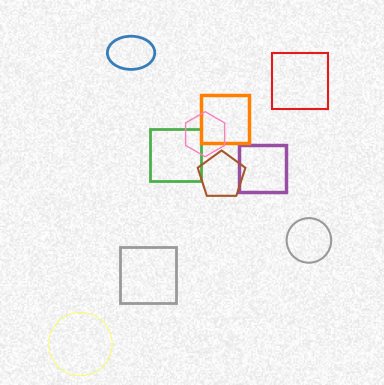[{"shape": "square", "thickness": 1.5, "radius": 0.36, "center": [0.779, 0.789]}, {"shape": "oval", "thickness": 2, "radius": 0.31, "center": [0.34, 0.863]}, {"shape": "square", "thickness": 2, "radius": 0.33, "center": [0.456, 0.597]}, {"shape": "square", "thickness": 2.5, "radius": 0.31, "center": [0.682, 0.563]}, {"shape": "square", "thickness": 2.5, "radius": 0.31, "center": [0.584, 0.692]}, {"shape": "circle", "thickness": 0.5, "radius": 0.41, "center": [0.209, 0.106]}, {"shape": "pentagon", "thickness": 1.5, "radius": 0.33, "center": [0.576, 0.544]}, {"shape": "hexagon", "thickness": 1, "radius": 0.29, "center": [0.533, 0.652]}, {"shape": "square", "thickness": 2, "radius": 0.37, "center": [0.384, 0.286]}, {"shape": "circle", "thickness": 1.5, "radius": 0.29, "center": [0.802, 0.376]}]